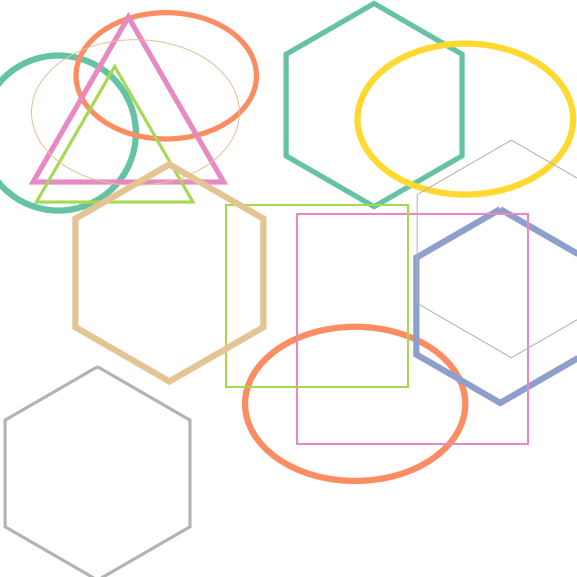[{"shape": "hexagon", "thickness": 2.5, "radius": 0.88, "center": [0.648, 0.817]}, {"shape": "circle", "thickness": 3, "radius": 0.67, "center": [0.101, 0.769]}, {"shape": "oval", "thickness": 3, "radius": 0.95, "center": [0.615, 0.3]}, {"shape": "oval", "thickness": 2.5, "radius": 0.78, "center": [0.288, 0.868]}, {"shape": "hexagon", "thickness": 3, "radius": 0.84, "center": [0.866, 0.469]}, {"shape": "square", "thickness": 1, "radius": 1.0, "center": [0.714, 0.43]}, {"shape": "triangle", "thickness": 2.5, "radius": 0.95, "center": [0.222, 0.779]}, {"shape": "triangle", "thickness": 1.5, "radius": 0.78, "center": [0.199, 0.728]}, {"shape": "square", "thickness": 1, "radius": 0.79, "center": [0.549, 0.486]}, {"shape": "oval", "thickness": 3, "radius": 0.93, "center": [0.806, 0.793]}, {"shape": "oval", "thickness": 0.5, "radius": 0.9, "center": [0.235, 0.804]}, {"shape": "hexagon", "thickness": 3, "radius": 0.94, "center": [0.293, 0.527]}, {"shape": "hexagon", "thickness": 0.5, "radius": 0.94, "center": [0.886, 0.568]}, {"shape": "hexagon", "thickness": 1.5, "radius": 0.92, "center": [0.169, 0.179]}]